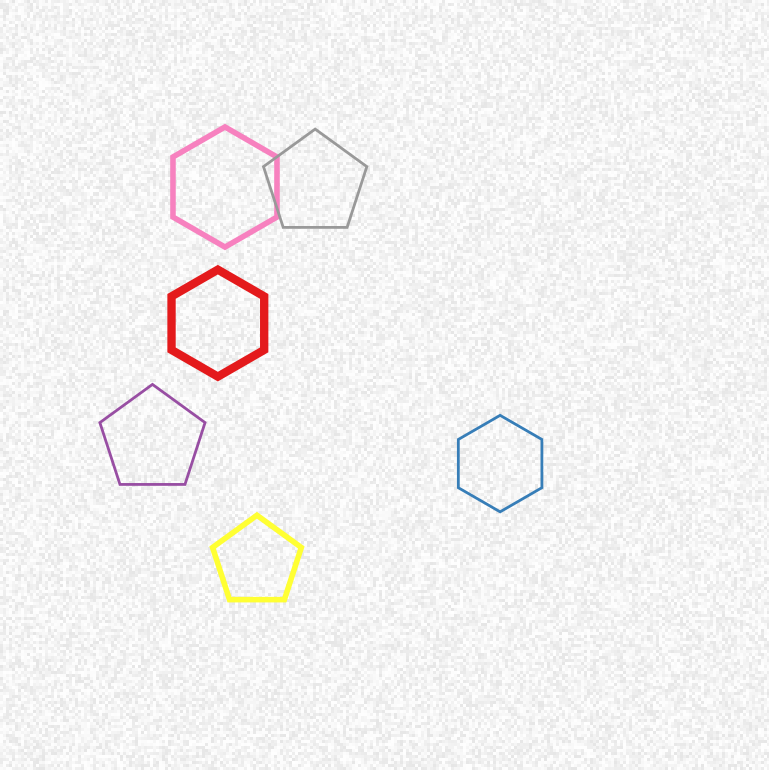[{"shape": "hexagon", "thickness": 3, "radius": 0.35, "center": [0.283, 0.58]}, {"shape": "hexagon", "thickness": 1, "radius": 0.31, "center": [0.649, 0.398]}, {"shape": "pentagon", "thickness": 1, "radius": 0.36, "center": [0.198, 0.429]}, {"shape": "pentagon", "thickness": 2, "radius": 0.3, "center": [0.334, 0.27]}, {"shape": "hexagon", "thickness": 2, "radius": 0.39, "center": [0.292, 0.757]}, {"shape": "pentagon", "thickness": 1, "radius": 0.35, "center": [0.409, 0.762]}]